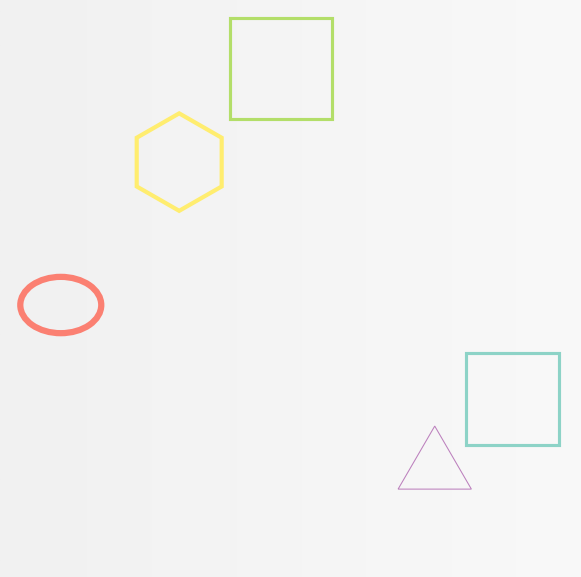[{"shape": "square", "thickness": 1.5, "radius": 0.4, "center": [0.881, 0.308]}, {"shape": "oval", "thickness": 3, "radius": 0.35, "center": [0.105, 0.471]}, {"shape": "square", "thickness": 1.5, "radius": 0.44, "center": [0.483, 0.88]}, {"shape": "triangle", "thickness": 0.5, "radius": 0.36, "center": [0.748, 0.189]}, {"shape": "hexagon", "thickness": 2, "radius": 0.42, "center": [0.308, 0.718]}]